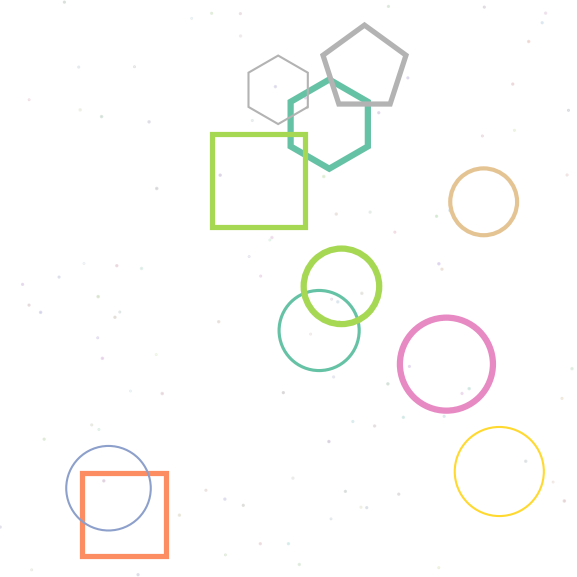[{"shape": "circle", "thickness": 1.5, "radius": 0.35, "center": [0.553, 0.427]}, {"shape": "hexagon", "thickness": 3, "radius": 0.39, "center": [0.57, 0.784]}, {"shape": "square", "thickness": 2.5, "radius": 0.36, "center": [0.215, 0.108]}, {"shape": "circle", "thickness": 1, "radius": 0.37, "center": [0.188, 0.154]}, {"shape": "circle", "thickness": 3, "radius": 0.4, "center": [0.773, 0.369]}, {"shape": "circle", "thickness": 3, "radius": 0.33, "center": [0.591, 0.503]}, {"shape": "square", "thickness": 2.5, "radius": 0.4, "center": [0.448, 0.686]}, {"shape": "circle", "thickness": 1, "radius": 0.39, "center": [0.865, 0.183]}, {"shape": "circle", "thickness": 2, "radius": 0.29, "center": [0.838, 0.65]}, {"shape": "pentagon", "thickness": 2.5, "radius": 0.38, "center": [0.631, 0.88]}, {"shape": "hexagon", "thickness": 1, "radius": 0.3, "center": [0.482, 0.844]}]